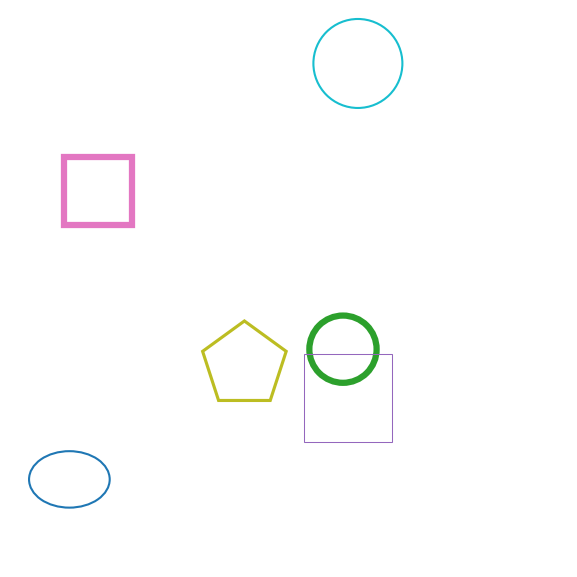[{"shape": "oval", "thickness": 1, "radius": 0.35, "center": [0.12, 0.169]}, {"shape": "circle", "thickness": 3, "radius": 0.29, "center": [0.594, 0.394]}, {"shape": "square", "thickness": 0.5, "radius": 0.38, "center": [0.602, 0.31]}, {"shape": "square", "thickness": 3, "radius": 0.29, "center": [0.169, 0.669]}, {"shape": "pentagon", "thickness": 1.5, "radius": 0.38, "center": [0.423, 0.367]}, {"shape": "circle", "thickness": 1, "radius": 0.39, "center": [0.62, 0.889]}]